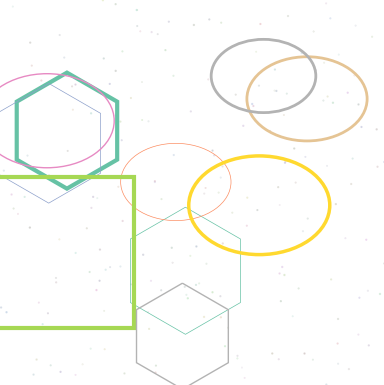[{"shape": "hexagon", "thickness": 3, "radius": 0.75, "center": [0.174, 0.661]}, {"shape": "hexagon", "thickness": 0.5, "radius": 0.83, "center": [0.482, 0.297]}, {"shape": "oval", "thickness": 0.5, "radius": 0.72, "center": [0.457, 0.527]}, {"shape": "hexagon", "thickness": 0.5, "radius": 0.78, "center": [0.127, 0.628]}, {"shape": "oval", "thickness": 1, "radius": 0.87, "center": [0.122, 0.686]}, {"shape": "square", "thickness": 3, "radius": 0.98, "center": [0.152, 0.344]}, {"shape": "oval", "thickness": 2.5, "radius": 0.92, "center": [0.673, 0.467]}, {"shape": "oval", "thickness": 2, "radius": 0.78, "center": [0.797, 0.743]}, {"shape": "oval", "thickness": 2, "radius": 0.68, "center": [0.684, 0.803]}, {"shape": "hexagon", "thickness": 1, "radius": 0.69, "center": [0.474, 0.127]}]